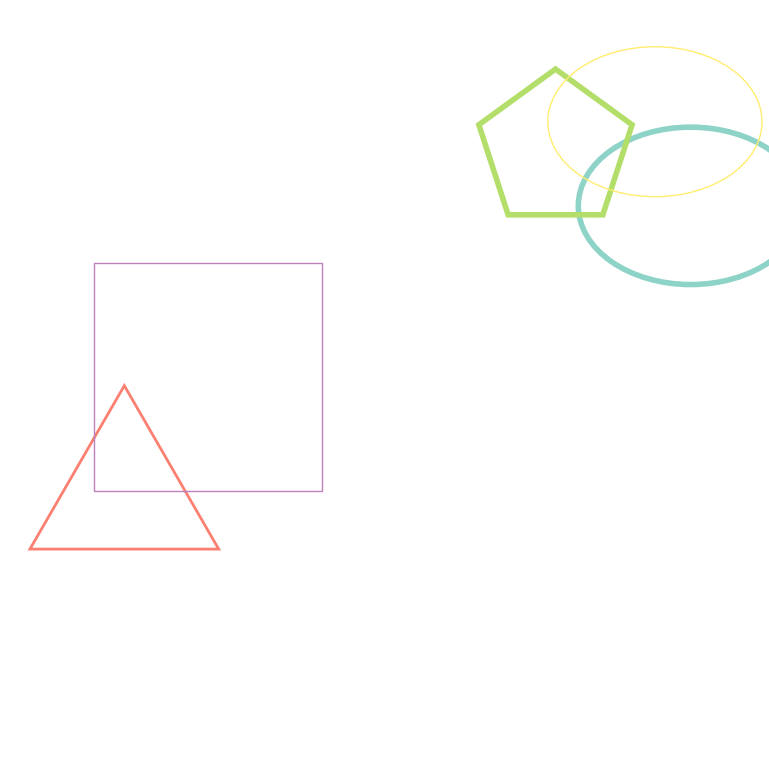[{"shape": "oval", "thickness": 2, "radius": 0.73, "center": [0.897, 0.733]}, {"shape": "triangle", "thickness": 1, "radius": 0.71, "center": [0.161, 0.358]}, {"shape": "pentagon", "thickness": 2, "radius": 0.52, "center": [0.721, 0.806]}, {"shape": "square", "thickness": 0.5, "radius": 0.74, "center": [0.27, 0.511]}, {"shape": "oval", "thickness": 0.5, "radius": 0.7, "center": [0.851, 0.842]}]